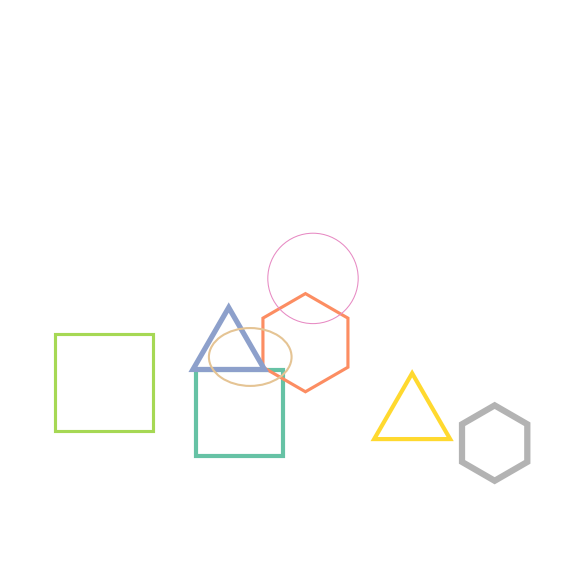[{"shape": "square", "thickness": 2, "radius": 0.38, "center": [0.414, 0.284]}, {"shape": "hexagon", "thickness": 1.5, "radius": 0.42, "center": [0.529, 0.406]}, {"shape": "triangle", "thickness": 2.5, "radius": 0.36, "center": [0.396, 0.395]}, {"shape": "circle", "thickness": 0.5, "radius": 0.39, "center": [0.542, 0.517]}, {"shape": "square", "thickness": 1.5, "radius": 0.42, "center": [0.18, 0.336]}, {"shape": "triangle", "thickness": 2, "radius": 0.38, "center": [0.714, 0.277]}, {"shape": "oval", "thickness": 1, "radius": 0.36, "center": [0.433, 0.381]}, {"shape": "hexagon", "thickness": 3, "radius": 0.33, "center": [0.857, 0.232]}]